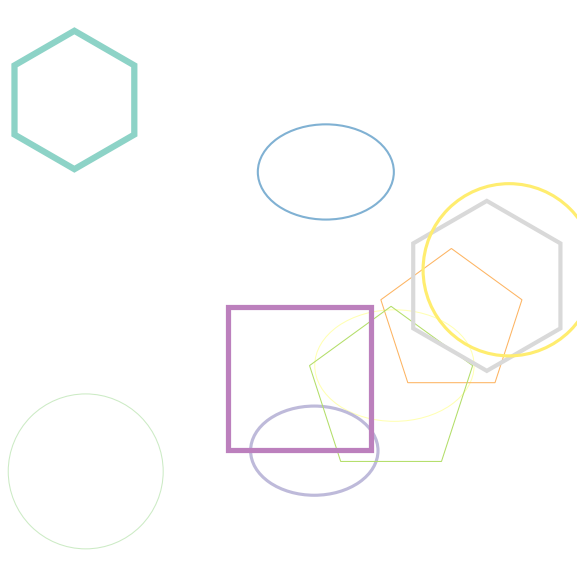[{"shape": "hexagon", "thickness": 3, "radius": 0.6, "center": [0.129, 0.826]}, {"shape": "oval", "thickness": 0.5, "radius": 0.69, "center": [0.683, 0.366]}, {"shape": "oval", "thickness": 1.5, "radius": 0.55, "center": [0.544, 0.219]}, {"shape": "oval", "thickness": 1, "radius": 0.59, "center": [0.564, 0.701]}, {"shape": "pentagon", "thickness": 0.5, "radius": 0.64, "center": [0.782, 0.44]}, {"shape": "pentagon", "thickness": 0.5, "radius": 0.74, "center": [0.677, 0.32]}, {"shape": "hexagon", "thickness": 2, "radius": 0.74, "center": [0.843, 0.504]}, {"shape": "square", "thickness": 2.5, "radius": 0.62, "center": [0.519, 0.344]}, {"shape": "circle", "thickness": 0.5, "radius": 0.67, "center": [0.148, 0.183]}, {"shape": "circle", "thickness": 1.5, "radius": 0.75, "center": [0.882, 0.532]}]